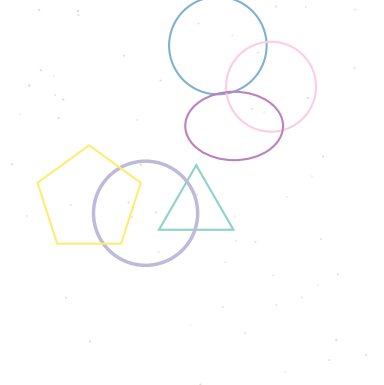[{"shape": "triangle", "thickness": 1.5, "radius": 0.56, "center": [0.51, 0.459]}, {"shape": "circle", "thickness": 2.5, "radius": 0.68, "center": [0.378, 0.446]}, {"shape": "circle", "thickness": 1.5, "radius": 0.63, "center": [0.566, 0.882]}, {"shape": "circle", "thickness": 1.5, "radius": 0.58, "center": [0.704, 0.775]}, {"shape": "oval", "thickness": 1.5, "radius": 0.64, "center": [0.608, 0.673]}, {"shape": "pentagon", "thickness": 1.5, "radius": 0.71, "center": [0.232, 0.481]}]